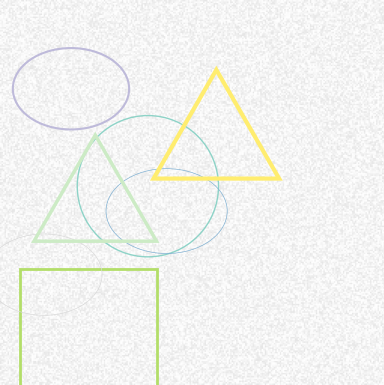[{"shape": "circle", "thickness": 1, "radius": 0.92, "center": [0.384, 0.516]}, {"shape": "oval", "thickness": 1.5, "radius": 0.76, "center": [0.184, 0.769]}, {"shape": "oval", "thickness": 0.5, "radius": 0.79, "center": [0.433, 0.452]}, {"shape": "square", "thickness": 2, "radius": 0.89, "center": [0.23, 0.122]}, {"shape": "oval", "thickness": 0.5, "radius": 0.76, "center": [0.114, 0.287]}, {"shape": "triangle", "thickness": 2.5, "radius": 0.92, "center": [0.247, 0.465]}, {"shape": "triangle", "thickness": 3, "radius": 0.94, "center": [0.562, 0.63]}]